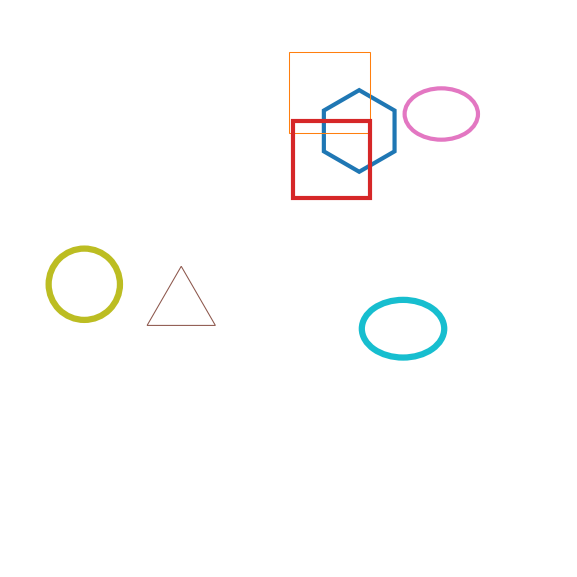[{"shape": "hexagon", "thickness": 2, "radius": 0.35, "center": [0.622, 0.772]}, {"shape": "square", "thickness": 0.5, "radius": 0.35, "center": [0.571, 0.84]}, {"shape": "square", "thickness": 2, "radius": 0.33, "center": [0.574, 0.723]}, {"shape": "triangle", "thickness": 0.5, "radius": 0.34, "center": [0.314, 0.47]}, {"shape": "oval", "thickness": 2, "radius": 0.32, "center": [0.764, 0.802]}, {"shape": "circle", "thickness": 3, "radius": 0.31, "center": [0.146, 0.507]}, {"shape": "oval", "thickness": 3, "radius": 0.36, "center": [0.698, 0.43]}]